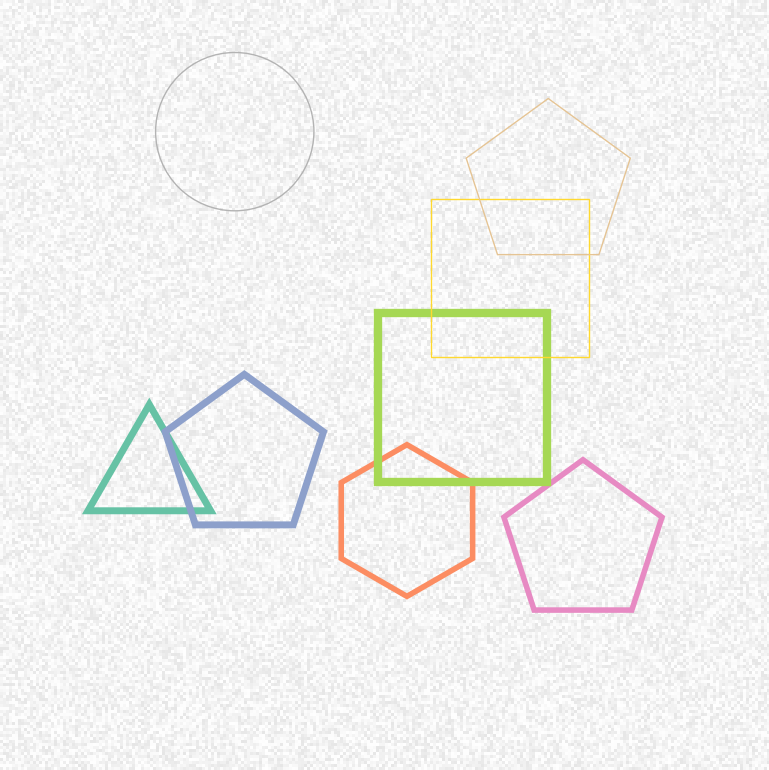[{"shape": "triangle", "thickness": 2.5, "radius": 0.46, "center": [0.194, 0.383]}, {"shape": "hexagon", "thickness": 2, "radius": 0.49, "center": [0.528, 0.324]}, {"shape": "pentagon", "thickness": 2.5, "radius": 0.54, "center": [0.317, 0.406]}, {"shape": "pentagon", "thickness": 2, "radius": 0.54, "center": [0.757, 0.295]}, {"shape": "square", "thickness": 3, "radius": 0.55, "center": [0.601, 0.484]}, {"shape": "square", "thickness": 0.5, "radius": 0.51, "center": [0.663, 0.639]}, {"shape": "pentagon", "thickness": 0.5, "radius": 0.56, "center": [0.712, 0.76]}, {"shape": "circle", "thickness": 0.5, "radius": 0.51, "center": [0.305, 0.829]}]